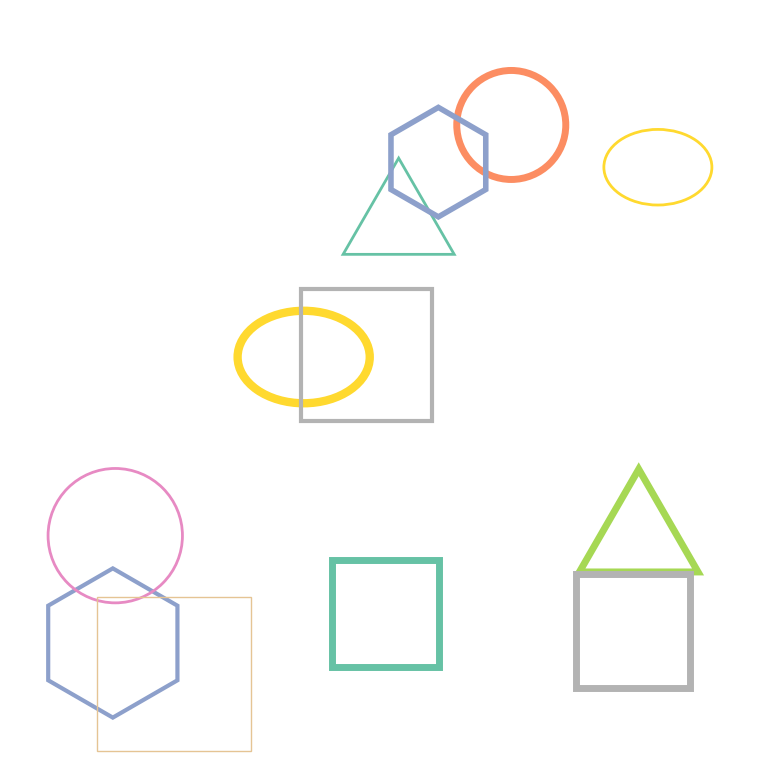[{"shape": "square", "thickness": 2.5, "radius": 0.35, "center": [0.501, 0.203]}, {"shape": "triangle", "thickness": 1, "radius": 0.42, "center": [0.518, 0.711]}, {"shape": "circle", "thickness": 2.5, "radius": 0.35, "center": [0.664, 0.838]}, {"shape": "hexagon", "thickness": 1.5, "radius": 0.48, "center": [0.147, 0.165]}, {"shape": "hexagon", "thickness": 2, "radius": 0.36, "center": [0.569, 0.789]}, {"shape": "circle", "thickness": 1, "radius": 0.44, "center": [0.15, 0.304]}, {"shape": "triangle", "thickness": 2.5, "radius": 0.44, "center": [0.83, 0.302]}, {"shape": "oval", "thickness": 1, "radius": 0.35, "center": [0.854, 0.783]}, {"shape": "oval", "thickness": 3, "radius": 0.43, "center": [0.394, 0.536]}, {"shape": "square", "thickness": 0.5, "radius": 0.5, "center": [0.226, 0.125]}, {"shape": "square", "thickness": 2.5, "radius": 0.37, "center": [0.822, 0.18]}, {"shape": "square", "thickness": 1.5, "radius": 0.43, "center": [0.476, 0.539]}]